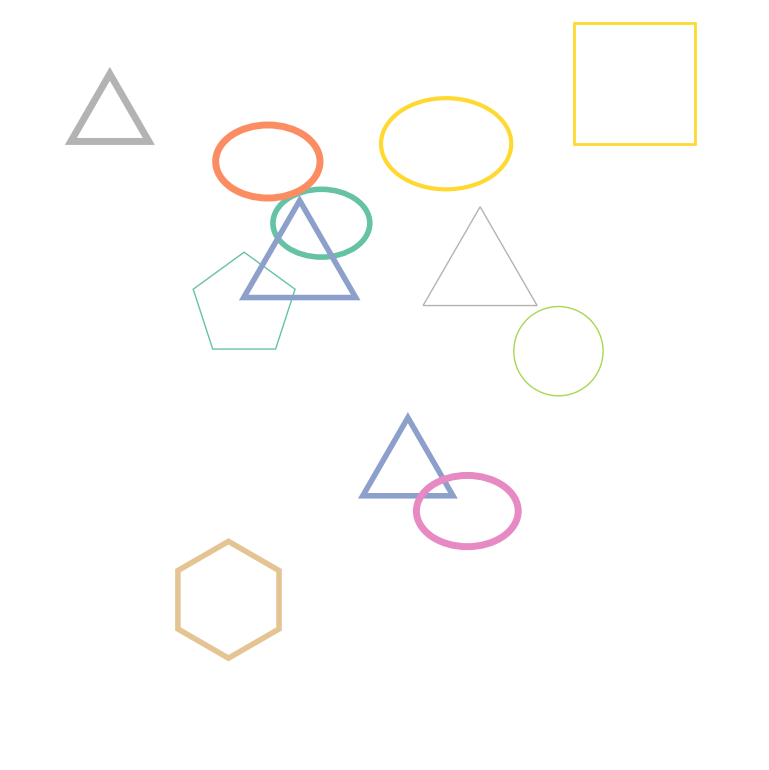[{"shape": "oval", "thickness": 2, "radius": 0.31, "center": [0.417, 0.71]}, {"shape": "pentagon", "thickness": 0.5, "radius": 0.35, "center": [0.317, 0.603]}, {"shape": "oval", "thickness": 2.5, "radius": 0.34, "center": [0.348, 0.79]}, {"shape": "triangle", "thickness": 2, "radius": 0.42, "center": [0.389, 0.656]}, {"shape": "triangle", "thickness": 2, "radius": 0.34, "center": [0.53, 0.39]}, {"shape": "oval", "thickness": 2.5, "radius": 0.33, "center": [0.607, 0.336]}, {"shape": "circle", "thickness": 0.5, "radius": 0.29, "center": [0.725, 0.544]}, {"shape": "oval", "thickness": 1.5, "radius": 0.42, "center": [0.579, 0.813]}, {"shape": "square", "thickness": 1, "radius": 0.39, "center": [0.824, 0.891]}, {"shape": "hexagon", "thickness": 2, "radius": 0.38, "center": [0.297, 0.221]}, {"shape": "triangle", "thickness": 2.5, "radius": 0.29, "center": [0.143, 0.846]}, {"shape": "triangle", "thickness": 0.5, "radius": 0.43, "center": [0.624, 0.646]}]